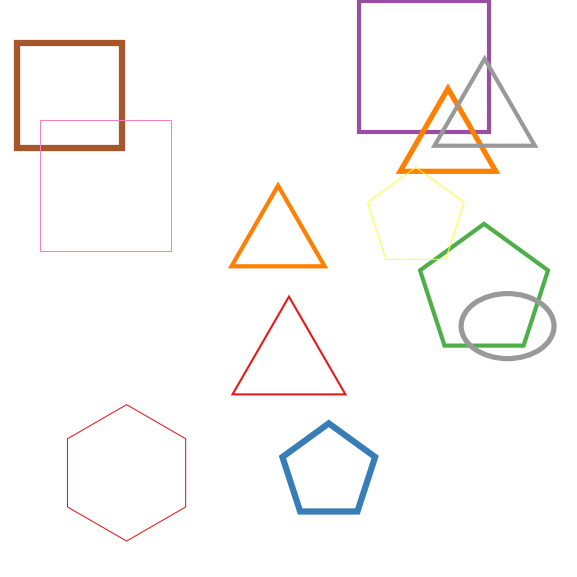[{"shape": "hexagon", "thickness": 0.5, "radius": 0.59, "center": [0.219, 0.18]}, {"shape": "triangle", "thickness": 1, "radius": 0.56, "center": [0.5, 0.373]}, {"shape": "pentagon", "thickness": 3, "radius": 0.42, "center": [0.569, 0.182]}, {"shape": "pentagon", "thickness": 2, "radius": 0.58, "center": [0.838, 0.495]}, {"shape": "square", "thickness": 2, "radius": 0.56, "center": [0.734, 0.884]}, {"shape": "triangle", "thickness": 2, "radius": 0.47, "center": [0.481, 0.585]}, {"shape": "triangle", "thickness": 2.5, "radius": 0.48, "center": [0.776, 0.75]}, {"shape": "pentagon", "thickness": 0.5, "radius": 0.44, "center": [0.72, 0.621]}, {"shape": "square", "thickness": 3, "radius": 0.45, "center": [0.12, 0.834]}, {"shape": "square", "thickness": 0.5, "radius": 0.57, "center": [0.183, 0.678]}, {"shape": "oval", "thickness": 2.5, "radius": 0.4, "center": [0.879, 0.434]}, {"shape": "triangle", "thickness": 2, "radius": 0.5, "center": [0.839, 0.797]}]